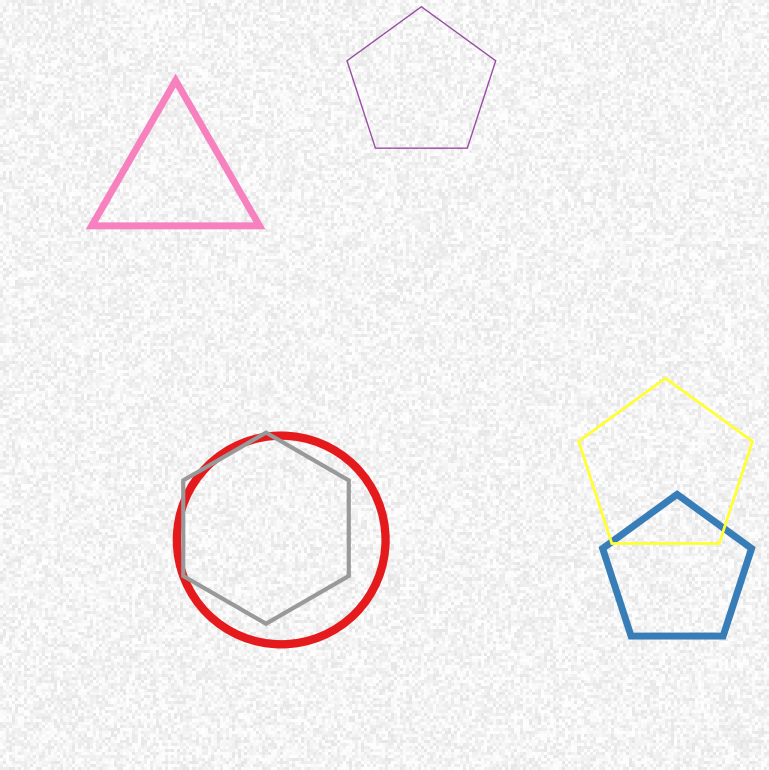[{"shape": "circle", "thickness": 3, "radius": 0.68, "center": [0.365, 0.299]}, {"shape": "pentagon", "thickness": 2.5, "radius": 0.51, "center": [0.879, 0.256]}, {"shape": "pentagon", "thickness": 0.5, "radius": 0.51, "center": [0.547, 0.89]}, {"shape": "pentagon", "thickness": 1, "radius": 0.59, "center": [0.864, 0.39]}, {"shape": "triangle", "thickness": 2.5, "radius": 0.63, "center": [0.228, 0.77]}, {"shape": "hexagon", "thickness": 1.5, "radius": 0.62, "center": [0.345, 0.314]}]